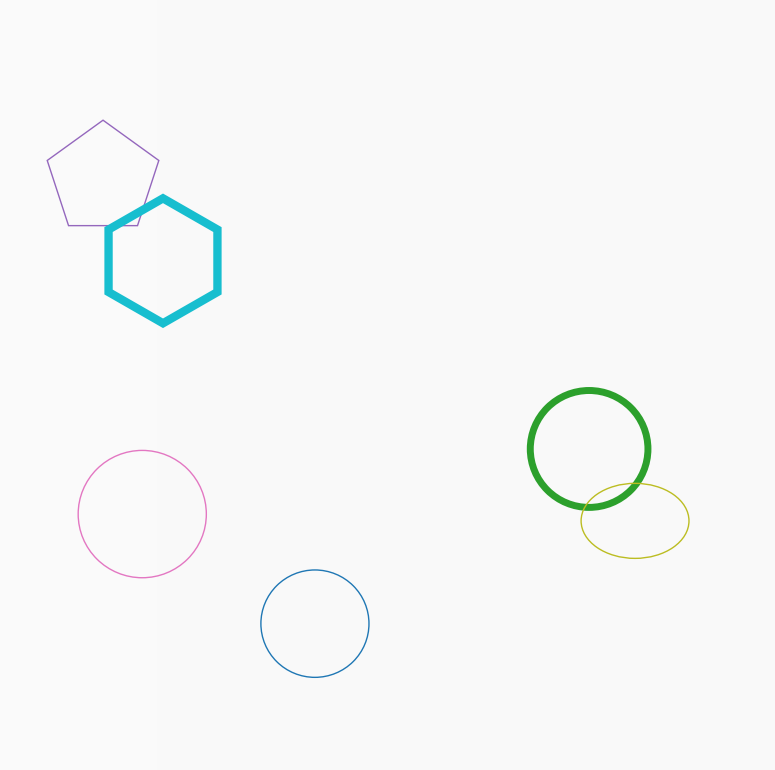[{"shape": "circle", "thickness": 0.5, "radius": 0.35, "center": [0.406, 0.19]}, {"shape": "circle", "thickness": 2.5, "radius": 0.38, "center": [0.76, 0.417]}, {"shape": "pentagon", "thickness": 0.5, "radius": 0.38, "center": [0.133, 0.768]}, {"shape": "circle", "thickness": 0.5, "radius": 0.41, "center": [0.184, 0.332]}, {"shape": "oval", "thickness": 0.5, "radius": 0.35, "center": [0.819, 0.324]}, {"shape": "hexagon", "thickness": 3, "radius": 0.41, "center": [0.21, 0.661]}]